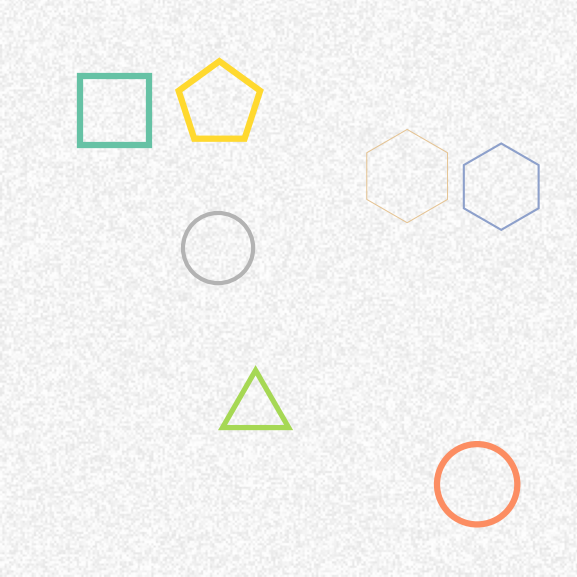[{"shape": "square", "thickness": 3, "radius": 0.3, "center": [0.199, 0.808]}, {"shape": "circle", "thickness": 3, "radius": 0.35, "center": [0.826, 0.161]}, {"shape": "hexagon", "thickness": 1, "radius": 0.37, "center": [0.868, 0.676]}, {"shape": "triangle", "thickness": 2.5, "radius": 0.33, "center": [0.443, 0.292]}, {"shape": "pentagon", "thickness": 3, "radius": 0.37, "center": [0.38, 0.819]}, {"shape": "hexagon", "thickness": 0.5, "radius": 0.4, "center": [0.705, 0.694]}, {"shape": "circle", "thickness": 2, "radius": 0.3, "center": [0.378, 0.57]}]